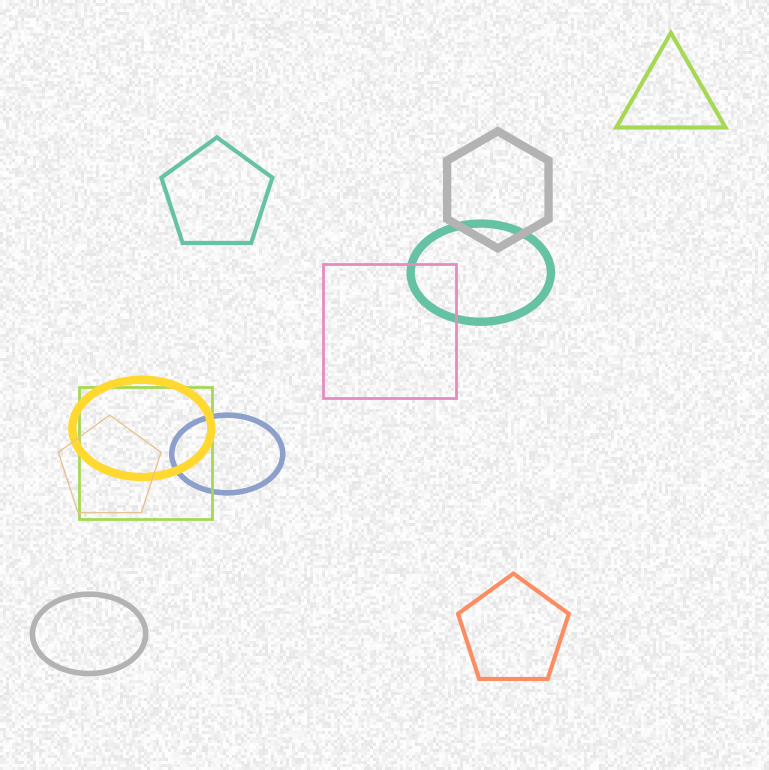[{"shape": "pentagon", "thickness": 1.5, "radius": 0.38, "center": [0.282, 0.746]}, {"shape": "oval", "thickness": 3, "radius": 0.46, "center": [0.624, 0.646]}, {"shape": "pentagon", "thickness": 1.5, "radius": 0.38, "center": [0.667, 0.179]}, {"shape": "oval", "thickness": 2, "radius": 0.36, "center": [0.295, 0.41]}, {"shape": "square", "thickness": 1, "radius": 0.43, "center": [0.506, 0.57]}, {"shape": "triangle", "thickness": 1.5, "radius": 0.41, "center": [0.871, 0.875]}, {"shape": "square", "thickness": 1, "radius": 0.43, "center": [0.189, 0.412]}, {"shape": "oval", "thickness": 3, "radius": 0.45, "center": [0.184, 0.444]}, {"shape": "pentagon", "thickness": 0.5, "radius": 0.35, "center": [0.142, 0.391]}, {"shape": "hexagon", "thickness": 3, "radius": 0.38, "center": [0.647, 0.753]}, {"shape": "oval", "thickness": 2, "radius": 0.37, "center": [0.116, 0.177]}]